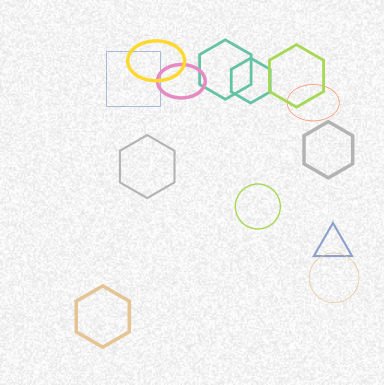[{"shape": "hexagon", "thickness": 2, "radius": 0.29, "center": [0.651, 0.791]}, {"shape": "hexagon", "thickness": 2, "radius": 0.39, "center": [0.585, 0.819]}, {"shape": "oval", "thickness": 0.5, "radius": 0.34, "center": [0.814, 0.733]}, {"shape": "triangle", "thickness": 1.5, "radius": 0.29, "center": [0.865, 0.364]}, {"shape": "square", "thickness": 0.5, "radius": 0.35, "center": [0.345, 0.797]}, {"shape": "oval", "thickness": 2.5, "radius": 0.31, "center": [0.471, 0.789]}, {"shape": "circle", "thickness": 1, "radius": 0.29, "center": [0.67, 0.464]}, {"shape": "hexagon", "thickness": 2, "radius": 0.41, "center": [0.77, 0.803]}, {"shape": "oval", "thickness": 2.5, "radius": 0.37, "center": [0.406, 0.842]}, {"shape": "circle", "thickness": 0.5, "radius": 0.32, "center": [0.868, 0.278]}, {"shape": "hexagon", "thickness": 2.5, "radius": 0.4, "center": [0.267, 0.178]}, {"shape": "hexagon", "thickness": 1.5, "radius": 0.41, "center": [0.382, 0.567]}, {"shape": "hexagon", "thickness": 2.5, "radius": 0.37, "center": [0.853, 0.611]}]